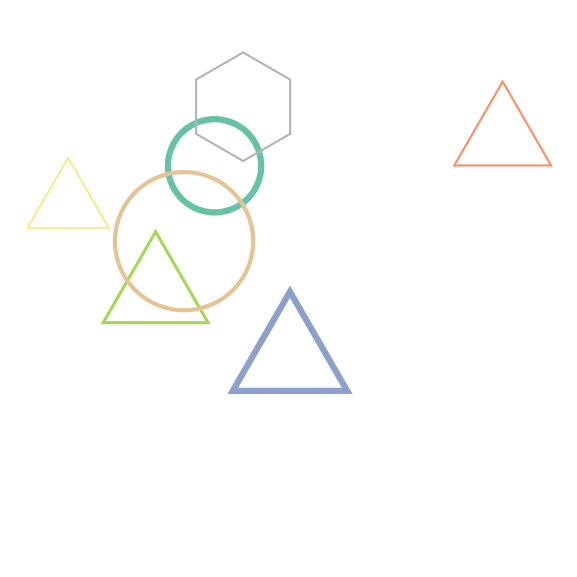[{"shape": "circle", "thickness": 3, "radius": 0.4, "center": [0.372, 0.712]}, {"shape": "triangle", "thickness": 1, "radius": 0.48, "center": [0.87, 0.761]}, {"shape": "triangle", "thickness": 3, "radius": 0.57, "center": [0.502, 0.379]}, {"shape": "triangle", "thickness": 1.5, "radius": 0.52, "center": [0.269, 0.493]}, {"shape": "triangle", "thickness": 0.5, "radius": 0.41, "center": [0.118, 0.645]}, {"shape": "circle", "thickness": 2, "radius": 0.6, "center": [0.319, 0.582]}, {"shape": "hexagon", "thickness": 1, "radius": 0.47, "center": [0.421, 0.814]}]